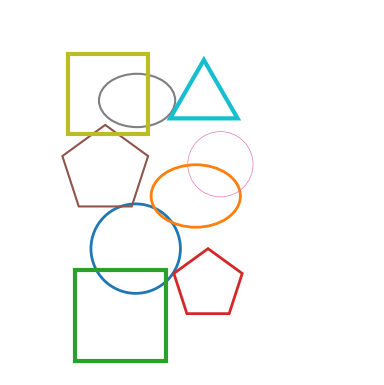[{"shape": "circle", "thickness": 2, "radius": 0.58, "center": [0.352, 0.354]}, {"shape": "oval", "thickness": 2, "radius": 0.58, "center": [0.508, 0.491]}, {"shape": "square", "thickness": 3, "radius": 0.59, "center": [0.312, 0.181]}, {"shape": "pentagon", "thickness": 2, "radius": 0.47, "center": [0.54, 0.261]}, {"shape": "pentagon", "thickness": 1.5, "radius": 0.59, "center": [0.273, 0.558]}, {"shape": "circle", "thickness": 0.5, "radius": 0.42, "center": [0.572, 0.573]}, {"shape": "oval", "thickness": 1.5, "radius": 0.49, "center": [0.356, 0.739]}, {"shape": "square", "thickness": 3, "radius": 0.52, "center": [0.28, 0.757]}, {"shape": "triangle", "thickness": 3, "radius": 0.51, "center": [0.529, 0.743]}]